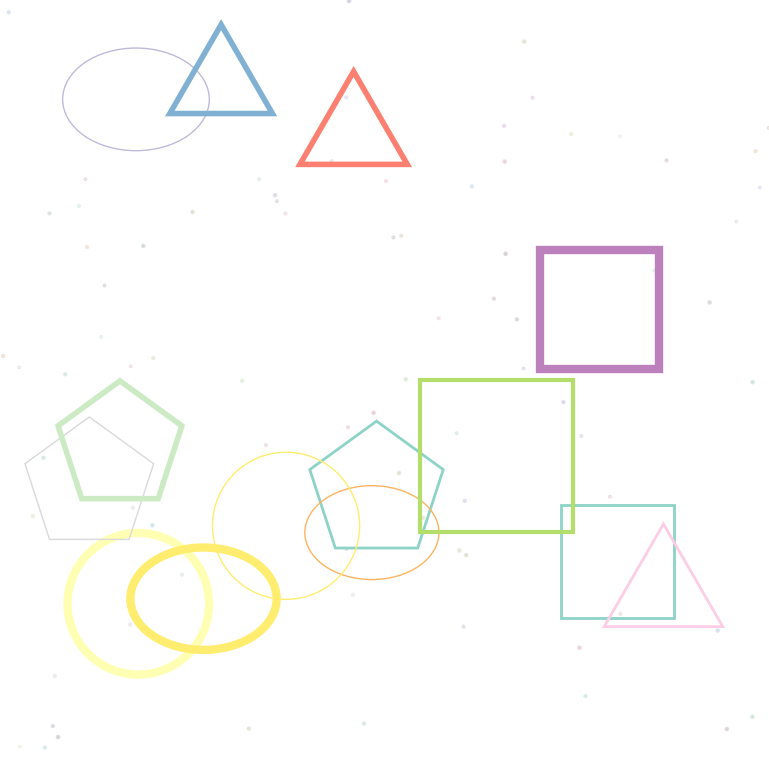[{"shape": "square", "thickness": 1, "radius": 0.37, "center": [0.802, 0.271]}, {"shape": "pentagon", "thickness": 1, "radius": 0.46, "center": [0.489, 0.362]}, {"shape": "circle", "thickness": 3, "radius": 0.46, "center": [0.18, 0.216]}, {"shape": "oval", "thickness": 0.5, "radius": 0.48, "center": [0.177, 0.871]}, {"shape": "triangle", "thickness": 2, "radius": 0.4, "center": [0.459, 0.827]}, {"shape": "triangle", "thickness": 2, "radius": 0.38, "center": [0.287, 0.891]}, {"shape": "oval", "thickness": 0.5, "radius": 0.44, "center": [0.483, 0.308]}, {"shape": "square", "thickness": 1.5, "radius": 0.49, "center": [0.645, 0.408]}, {"shape": "triangle", "thickness": 1, "radius": 0.44, "center": [0.862, 0.231]}, {"shape": "pentagon", "thickness": 0.5, "radius": 0.44, "center": [0.116, 0.371]}, {"shape": "square", "thickness": 3, "radius": 0.39, "center": [0.779, 0.598]}, {"shape": "pentagon", "thickness": 2, "radius": 0.42, "center": [0.156, 0.421]}, {"shape": "oval", "thickness": 3, "radius": 0.47, "center": [0.264, 0.222]}, {"shape": "circle", "thickness": 0.5, "radius": 0.48, "center": [0.372, 0.317]}]